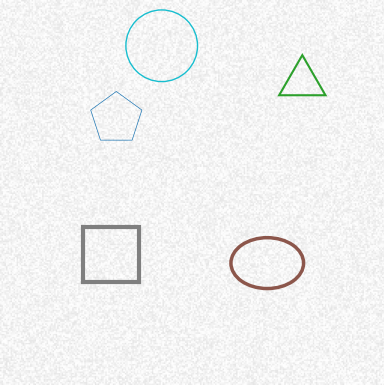[{"shape": "pentagon", "thickness": 0.5, "radius": 0.35, "center": [0.302, 0.693]}, {"shape": "triangle", "thickness": 1.5, "radius": 0.35, "center": [0.785, 0.787]}, {"shape": "oval", "thickness": 2.5, "radius": 0.47, "center": [0.694, 0.317]}, {"shape": "square", "thickness": 3, "radius": 0.36, "center": [0.288, 0.339]}, {"shape": "circle", "thickness": 1, "radius": 0.47, "center": [0.42, 0.881]}]